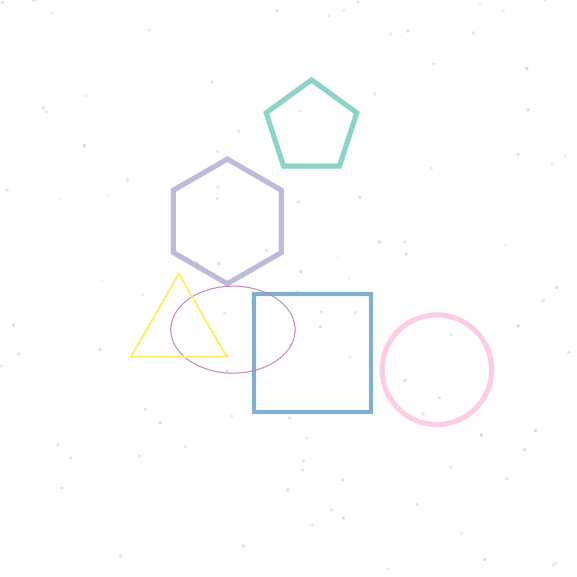[{"shape": "pentagon", "thickness": 2.5, "radius": 0.41, "center": [0.539, 0.778]}, {"shape": "hexagon", "thickness": 2.5, "radius": 0.54, "center": [0.394, 0.616]}, {"shape": "square", "thickness": 2, "radius": 0.51, "center": [0.541, 0.388]}, {"shape": "circle", "thickness": 2.5, "radius": 0.47, "center": [0.757, 0.359]}, {"shape": "oval", "thickness": 0.5, "radius": 0.54, "center": [0.403, 0.428]}, {"shape": "triangle", "thickness": 1, "radius": 0.48, "center": [0.31, 0.429]}]